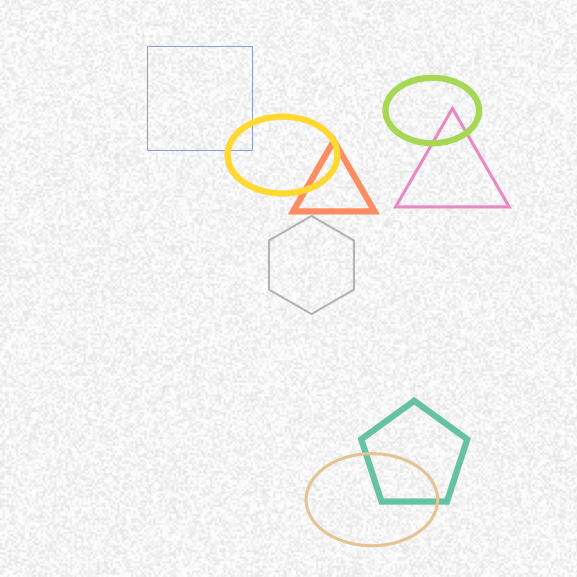[{"shape": "pentagon", "thickness": 3, "radius": 0.48, "center": [0.717, 0.209]}, {"shape": "triangle", "thickness": 3, "radius": 0.41, "center": [0.578, 0.674]}, {"shape": "square", "thickness": 0.5, "radius": 0.45, "center": [0.346, 0.829]}, {"shape": "triangle", "thickness": 1.5, "radius": 0.57, "center": [0.783, 0.698]}, {"shape": "oval", "thickness": 3, "radius": 0.41, "center": [0.749, 0.808]}, {"shape": "oval", "thickness": 3, "radius": 0.48, "center": [0.489, 0.731]}, {"shape": "oval", "thickness": 1.5, "radius": 0.57, "center": [0.644, 0.134]}, {"shape": "hexagon", "thickness": 1, "radius": 0.42, "center": [0.539, 0.54]}]